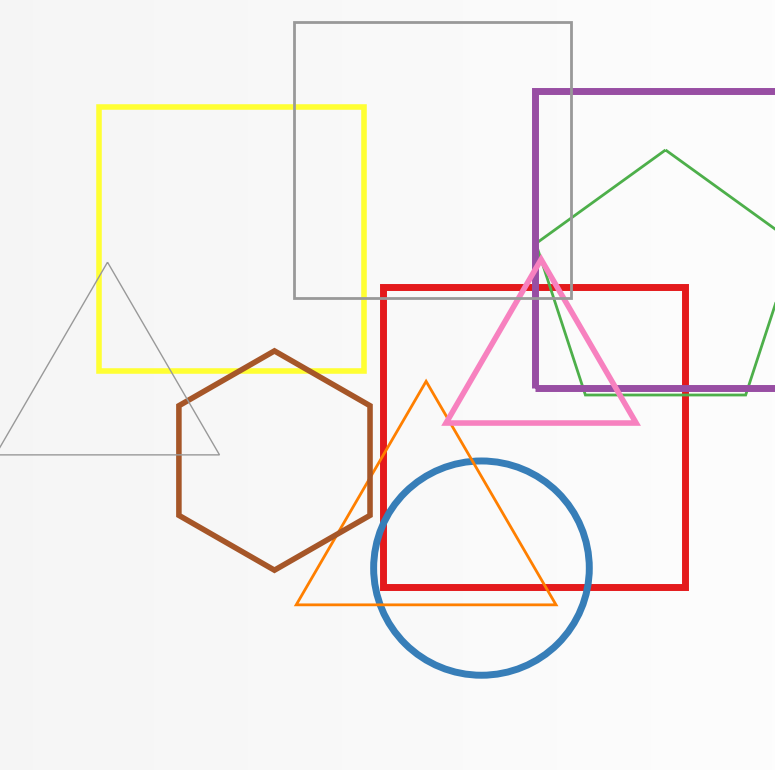[{"shape": "square", "thickness": 2.5, "radius": 0.98, "center": [0.689, 0.432]}, {"shape": "circle", "thickness": 2.5, "radius": 0.7, "center": [0.621, 0.262]}, {"shape": "pentagon", "thickness": 1, "radius": 0.88, "center": [0.859, 0.629]}, {"shape": "square", "thickness": 2.5, "radius": 0.96, "center": [0.882, 0.689]}, {"shape": "triangle", "thickness": 1, "radius": 0.97, "center": [0.55, 0.311]}, {"shape": "square", "thickness": 2, "radius": 0.86, "center": [0.299, 0.69]}, {"shape": "hexagon", "thickness": 2, "radius": 0.71, "center": [0.354, 0.402]}, {"shape": "triangle", "thickness": 2, "radius": 0.71, "center": [0.698, 0.521]}, {"shape": "triangle", "thickness": 0.5, "radius": 0.83, "center": [0.139, 0.493]}, {"shape": "square", "thickness": 1, "radius": 0.89, "center": [0.559, 0.792]}]